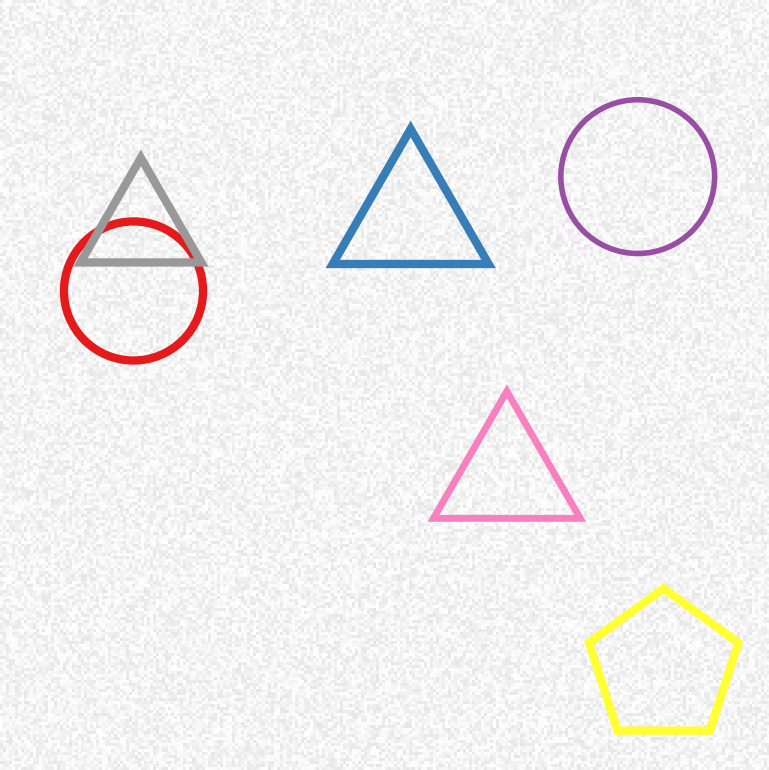[{"shape": "circle", "thickness": 3, "radius": 0.45, "center": [0.173, 0.622]}, {"shape": "triangle", "thickness": 3, "radius": 0.58, "center": [0.533, 0.716]}, {"shape": "circle", "thickness": 2, "radius": 0.5, "center": [0.828, 0.771]}, {"shape": "pentagon", "thickness": 3, "radius": 0.51, "center": [0.862, 0.134]}, {"shape": "triangle", "thickness": 2.5, "radius": 0.55, "center": [0.658, 0.382]}, {"shape": "triangle", "thickness": 3, "radius": 0.45, "center": [0.183, 0.704]}]